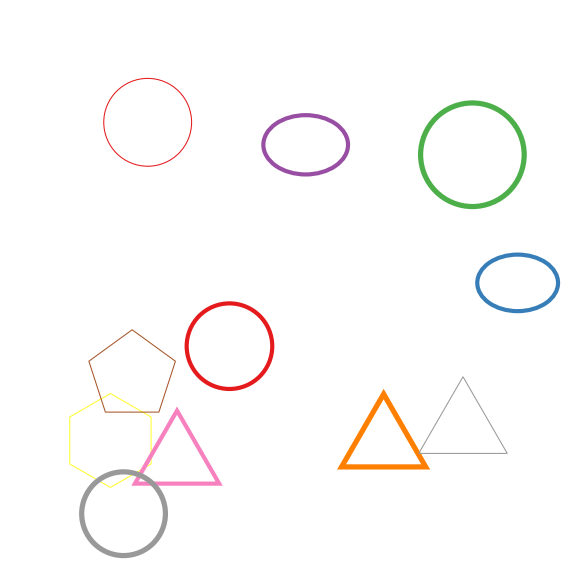[{"shape": "circle", "thickness": 0.5, "radius": 0.38, "center": [0.256, 0.787]}, {"shape": "circle", "thickness": 2, "radius": 0.37, "center": [0.397, 0.4]}, {"shape": "oval", "thickness": 2, "radius": 0.35, "center": [0.896, 0.509]}, {"shape": "circle", "thickness": 2.5, "radius": 0.45, "center": [0.818, 0.731]}, {"shape": "oval", "thickness": 2, "radius": 0.37, "center": [0.529, 0.748]}, {"shape": "triangle", "thickness": 2.5, "radius": 0.42, "center": [0.664, 0.233]}, {"shape": "hexagon", "thickness": 0.5, "radius": 0.41, "center": [0.191, 0.236]}, {"shape": "pentagon", "thickness": 0.5, "radius": 0.39, "center": [0.229, 0.349]}, {"shape": "triangle", "thickness": 2, "radius": 0.42, "center": [0.307, 0.204]}, {"shape": "circle", "thickness": 2.5, "radius": 0.36, "center": [0.214, 0.11]}, {"shape": "triangle", "thickness": 0.5, "radius": 0.44, "center": [0.802, 0.258]}]